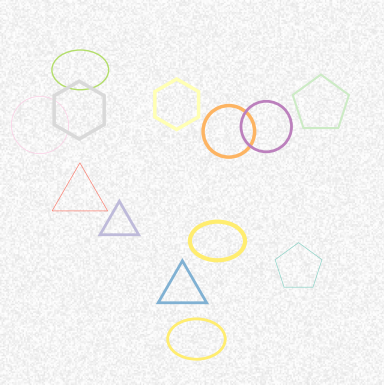[{"shape": "pentagon", "thickness": 0.5, "radius": 0.32, "center": [0.775, 0.306]}, {"shape": "hexagon", "thickness": 2.5, "radius": 0.33, "center": [0.459, 0.729]}, {"shape": "triangle", "thickness": 2, "radius": 0.29, "center": [0.31, 0.419]}, {"shape": "triangle", "thickness": 0.5, "radius": 0.42, "center": [0.207, 0.494]}, {"shape": "triangle", "thickness": 2, "radius": 0.36, "center": [0.474, 0.25]}, {"shape": "circle", "thickness": 2.5, "radius": 0.33, "center": [0.594, 0.659]}, {"shape": "oval", "thickness": 1, "radius": 0.37, "center": [0.209, 0.818]}, {"shape": "circle", "thickness": 0.5, "radius": 0.37, "center": [0.104, 0.675]}, {"shape": "hexagon", "thickness": 2.5, "radius": 0.38, "center": [0.206, 0.714]}, {"shape": "circle", "thickness": 2, "radius": 0.33, "center": [0.692, 0.671]}, {"shape": "pentagon", "thickness": 1.5, "radius": 0.38, "center": [0.833, 0.73]}, {"shape": "oval", "thickness": 3, "radius": 0.36, "center": [0.565, 0.374]}, {"shape": "oval", "thickness": 2, "radius": 0.37, "center": [0.51, 0.119]}]